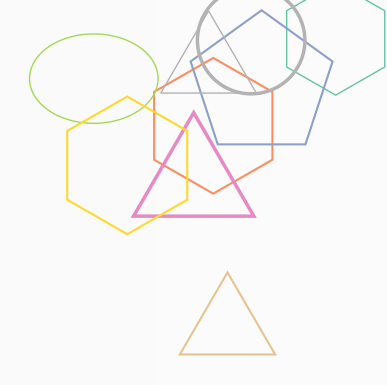[{"shape": "hexagon", "thickness": 1, "radius": 0.73, "center": [0.866, 0.899]}, {"shape": "hexagon", "thickness": 1.5, "radius": 0.88, "center": [0.55, 0.673]}, {"shape": "pentagon", "thickness": 1.5, "radius": 0.96, "center": [0.675, 0.781]}, {"shape": "triangle", "thickness": 2.5, "radius": 0.9, "center": [0.5, 0.528]}, {"shape": "oval", "thickness": 1, "radius": 0.83, "center": [0.242, 0.796]}, {"shape": "hexagon", "thickness": 1.5, "radius": 0.89, "center": [0.328, 0.571]}, {"shape": "triangle", "thickness": 1.5, "radius": 0.71, "center": [0.587, 0.15]}, {"shape": "triangle", "thickness": 1, "radius": 0.71, "center": [0.538, 0.829]}, {"shape": "circle", "thickness": 2.5, "radius": 0.69, "center": [0.648, 0.895]}]